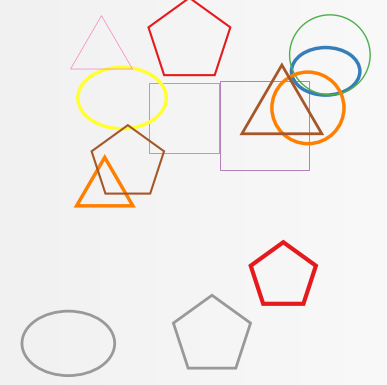[{"shape": "pentagon", "thickness": 1.5, "radius": 0.56, "center": [0.489, 0.895]}, {"shape": "pentagon", "thickness": 3, "radius": 0.44, "center": [0.731, 0.282]}, {"shape": "oval", "thickness": 2.5, "radius": 0.44, "center": [0.84, 0.815]}, {"shape": "square", "thickness": 0.5, "radius": 0.45, "center": [0.475, 0.693]}, {"shape": "circle", "thickness": 1, "radius": 0.52, "center": [0.851, 0.858]}, {"shape": "square", "thickness": 0.5, "radius": 0.58, "center": [0.682, 0.675]}, {"shape": "circle", "thickness": 2.5, "radius": 0.46, "center": [0.795, 0.72]}, {"shape": "triangle", "thickness": 2.5, "radius": 0.42, "center": [0.27, 0.507]}, {"shape": "oval", "thickness": 2.5, "radius": 0.57, "center": [0.315, 0.745]}, {"shape": "pentagon", "thickness": 1.5, "radius": 0.49, "center": [0.33, 0.577]}, {"shape": "triangle", "thickness": 2, "radius": 0.6, "center": [0.727, 0.712]}, {"shape": "triangle", "thickness": 0.5, "radius": 0.46, "center": [0.262, 0.867]}, {"shape": "oval", "thickness": 2, "radius": 0.6, "center": [0.176, 0.108]}, {"shape": "pentagon", "thickness": 2, "radius": 0.52, "center": [0.547, 0.128]}]